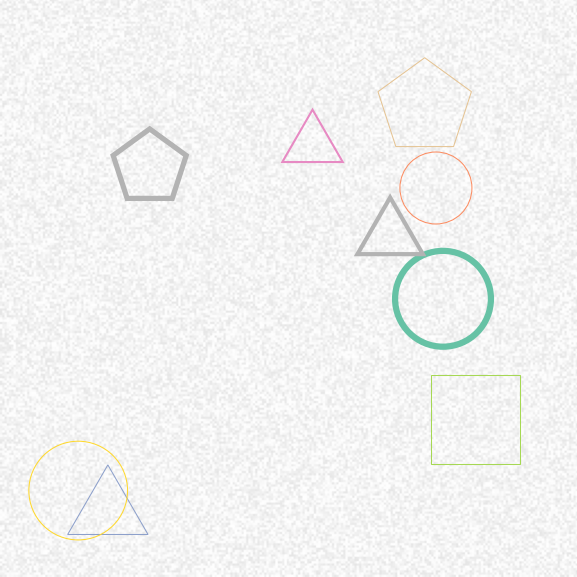[{"shape": "circle", "thickness": 3, "radius": 0.41, "center": [0.767, 0.482]}, {"shape": "circle", "thickness": 0.5, "radius": 0.31, "center": [0.755, 0.674]}, {"shape": "triangle", "thickness": 0.5, "radius": 0.4, "center": [0.187, 0.114]}, {"shape": "triangle", "thickness": 1, "radius": 0.3, "center": [0.541, 0.749]}, {"shape": "square", "thickness": 0.5, "radius": 0.38, "center": [0.824, 0.272]}, {"shape": "circle", "thickness": 0.5, "radius": 0.43, "center": [0.135, 0.15]}, {"shape": "pentagon", "thickness": 0.5, "radius": 0.43, "center": [0.735, 0.814]}, {"shape": "triangle", "thickness": 2, "radius": 0.33, "center": [0.676, 0.592]}, {"shape": "pentagon", "thickness": 2.5, "radius": 0.33, "center": [0.259, 0.709]}]